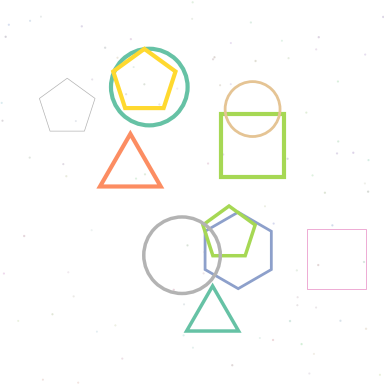[{"shape": "triangle", "thickness": 2.5, "radius": 0.39, "center": [0.552, 0.179]}, {"shape": "circle", "thickness": 3, "radius": 0.5, "center": [0.388, 0.774]}, {"shape": "triangle", "thickness": 3, "radius": 0.46, "center": [0.339, 0.561]}, {"shape": "hexagon", "thickness": 2, "radius": 0.5, "center": [0.619, 0.35]}, {"shape": "square", "thickness": 0.5, "radius": 0.38, "center": [0.873, 0.327]}, {"shape": "square", "thickness": 3, "radius": 0.4, "center": [0.656, 0.622]}, {"shape": "pentagon", "thickness": 2.5, "radius": 0.36, "center": [0.595, 0.394]}, {"shape": "pentagon", "thickness": 3, "radius": 0.43, "center": [0.375, 0.788]}, {"shape": "circle", "thickness": 2, "radius": 0.36, "center": [0.656, 0.717]}, {"shape": "pentagon", "thickness": 0.5, "radius": 0.38, "center": [0.175, 0.721]}, {"shape": "circle", "thickness": 2.5, "radius": 0.5, "center": [0.473, 0.337]}]